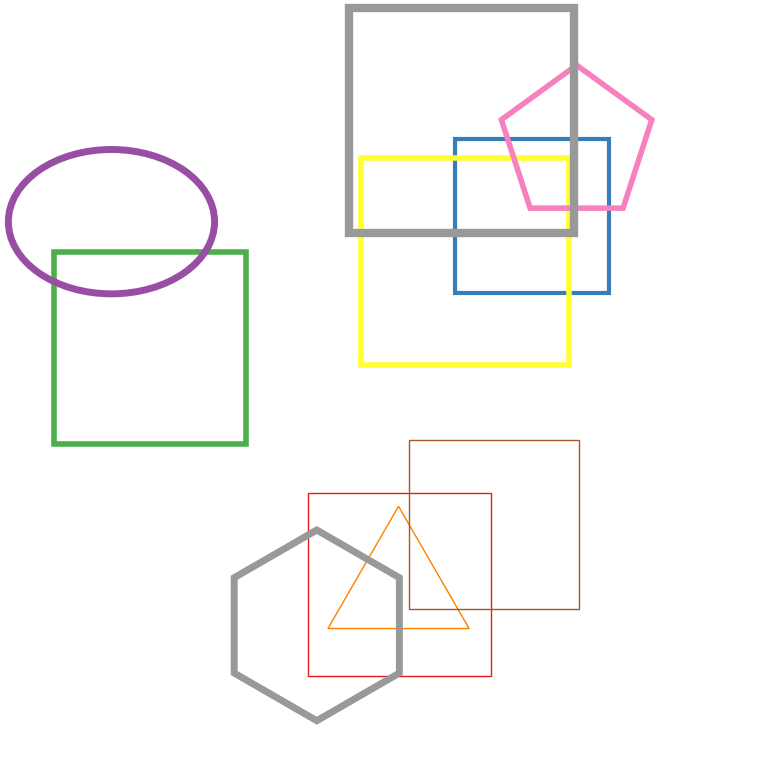[{"shape": "square", "thickness": 0.5, "radius": 0.6, "center": [0.519, 0.241]}, {"shape": "square", "thickness": 1.5, "radius": 0.5, "center": [0.691, 0.719]}, {"shape": "square", "thickness": 2, "radius": 0.62, "center": [0.195, 0.548]}, {"shape": "oval", "thickness": 2.5, "radius": 0.67, "center": [0.145, 0.712]}, {"shape": "triangle", "thickness": 0.5, "radius": 0.53, "center": [0.518, 0.237]}, {"shape": "square", "thickness": 2, "radius": 0.68, "center": [0.604, 0.66]}, {"shape": "square", "thickness": 0.5, "radius": 0.55, "center": [0.641, 0.319]}, {"shape": "pentagon", "thickness": 2, "radius": 0.51, "center": [0.749, 0.813]}, {"shape": "hexagon", "thickness": 2.5, "radius": 0.62, "center": [0.411, 0.188]}, {"shape": "square", "thickness": 3, "radius": 0.73, "center": [0.599, 0.844]}]